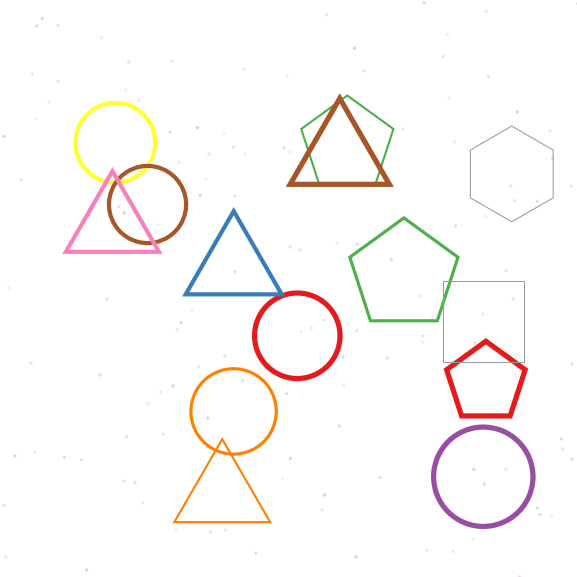[{"shape": "pentagon", "thickness": 2.5, "radius": 0.36, "center": [0.841, 0.337]}, {"shape": "circle", "thickness": 2.5, "radius": 0.37, "center": [0.515, 0.418]}, {"shape": "triangle", "thickness": 2, "radius": 0.48, "center": [0.405, 0.537]}, {"shape": "pentagon", "thickness": 1, "radius": 0.42, "center": [0.601, 0.75]}, {"shape": "pentagon", "thickness": 1.5, "radius": 0.49, "center": [0.699, 0.523]}, {"shape": "circle", "thickness": 2.5, "radius": 0.43, "center": [0.837, 0.174]}, {"shape": "triangle", "thickness": 1, "radius": 0.48, "center": [0.385, 0.143]}, {"shape": "circle", "thickness": 1.5, "radius": 0.37, "center": [0.404, 0.287]}, {"shape": "circle", "thickness": 2, "radius": 0.35, "center": [0.2, 0.752]}, {"shape": "circle", "thickness": 2, "radius": 0.33, "center": [0.256, 0.645]}, {"shape": "triangle", "thickness": 2.5, "radius": 0.5, "center": [0.588, 0.73]}, {"shape": "triangle", "thickness": 2, "radius": 0.47, "center": [0.195, 0.61]}, {"shape": "hexagon", "thickness": 0.5, "radius": 0.41, "center": [0.886, 0.698]}, {"shape": "square", "thickness": 0.5, "radius": 0.35, "center": [0.837, 0.442]}]